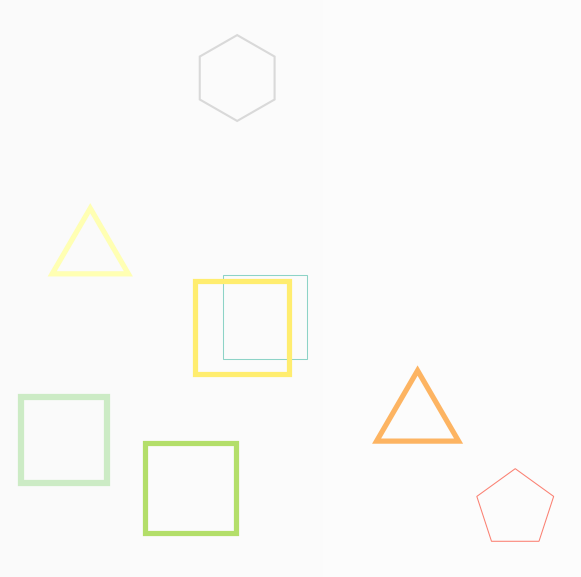[{"shape": "square", "thickness": 0.5, "radius": 0.36, "center": [0.456, 0.45]}, {"shape": "triangle", "thickness": 2.5, "radius": 0.38, "center": [0.155, 0.563]}, {"shape": "pentagon", "thickness": 0.5, "radius": 0.35, "center": [0.886, 0.118]}, {"shape": "triangle", "thickness": 2.5, "radius": 0.41, "center": [0.718, 0.276]}, {"shape": "square", "thickness": 2.5, "radius": 0.39, "center": [0.328, 0.154]}, {"shape": "hexagon", "thickness": 1, "radius": 0.37, "center": [0.408, 0.864]}, {"shape": "square", "thickness": 3, "radius": 0.37, "center": [0.11, 0.237]}, {"shape": "square", "thickness": 2.5, "radius": 0.4, "center": [0.416, 0.432]}]